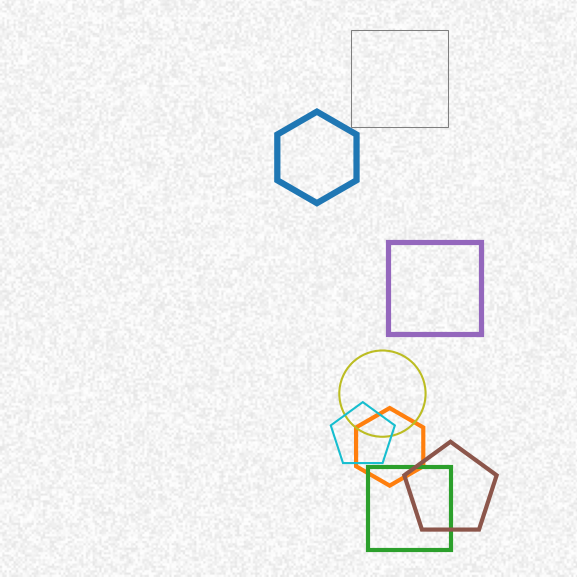[{"shape": "hexagon", "thickness": 3, "radius": 0.4, "center": [0.549, 0.727]}, {"shape": "hexagon", "thickness": 2, "radius": 0.34, "center": [0.675, 0.225]}, {"shape": "square", "thickness": 2, "radius": 0.36, "center": [0.709, 0.119]}, {"shape": "square", "thickness": 2.5, "radius": 0.4, "center": [0.753, 0.501]}, {"shape": "pentagon", "thickness": 2, "radius": 0.42, "center": [0.78, 0.15]}, {"shape": "square", "thickness": 0.5, "radius": 0.42, "center": [0.692, 0.864]}, {"shape": "circle", "thickness": 1, "radius": 0.37, "center": [0.662, 0.318]}, {"shape": "pentagon", "thickness": 1, "radius": 0.29, "center": [0.628, 0.244]}]